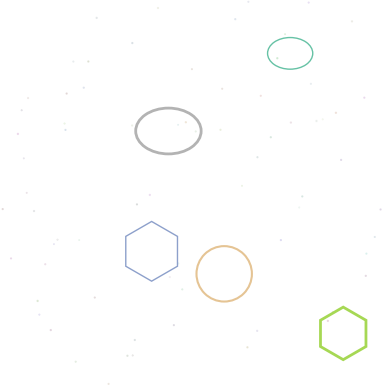[{"shape": "oval", "thickness": 1, "radius": 0.29, "center": [0.754, 0.861]}, {"shape": "hexagon", "thickness": 1, "radius": 0.39, "center": [0.394, 0.347]}, {"shape": "hexagon", "thickness": 2, "radius": 0.34, "center": [0.891, 0.134]}, {"shape": "circle", "thickness": 1.5, "radius": 0.36, "center": [0.582, 0.289]}, {"shape": "oval", "thickness": 2, "radius": 0.42, "center": [0.437, 0.66]}]